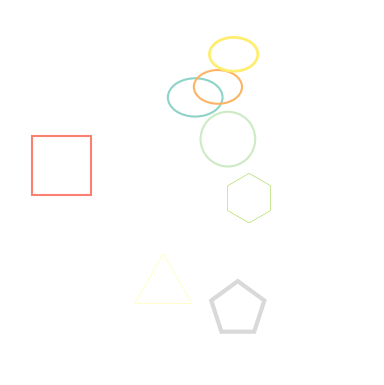[{"shape": "oval", "thickness": 1.5, "radius": 0.36, "center": [0.507, 0.747]}, {"shape": "triangle", "thickness": 0.5, "radius": 0.43, "center": [0.424, 0.255]}, {"shape": "square", "thickness": 1.5, "radius": 0.38, "center": [0.16, 0.571]}, {"shape": "oval", "thickness": 1.5, "radius": 0.31, "center": [0.566, 0.774]}, {"shape": "hexagon", "thickness": 0.5, "radius": 0.32, "center": [0.647, 0.485]}, {"shape": "pentagon", "thickness": 3, "radius": 0.36, "center": [0.618, 0.197]}, {"shape": "circle", "thickness": 1.5, "radius": 0.36, "center": [0.592, 0.639]}, {"shape": "oval", "thickness": 2, "radius": 0.31, "center": [0.607, 0.859]}]